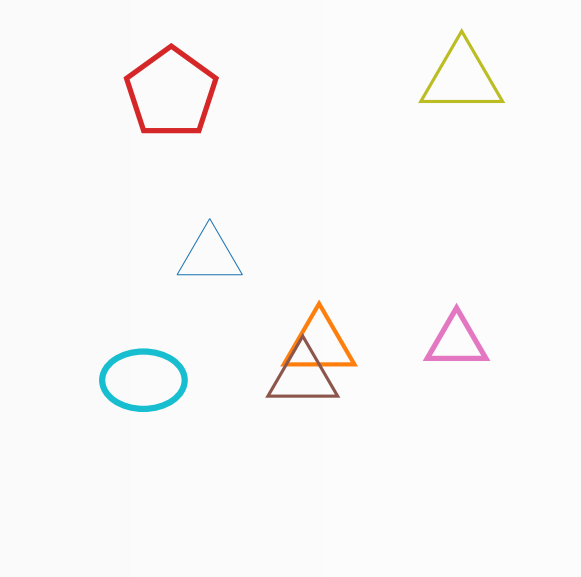[{"shape": "triangle", "thickness": 0.5, "radius": 0.32, "center": [0.361, 0.556]}, {"shape": "triangle", "thickness": 2, "radius": 0.35, "center": [0.549, 0.403]}, {"shape": "pentagon", "thickness": 2.5, "radius": 0.4, "center": [0.295, 0.838]}, {"shape": "triangle", "thickness": 1.5, "radius": 0.35, "center": [0.521, 0.348]}, {"shape": "triangle", "thickness": 2.5, "radius": 0.29, "center": [0.785, 0.408]}, {"shape": "triangle", "thickness": 1.5, "radius": 0.41, "center": [0.794, 0.864]}, {"shape": "oval", "thickness": 3, "radius": 0.35, "center": [0.247, 0.341]}]